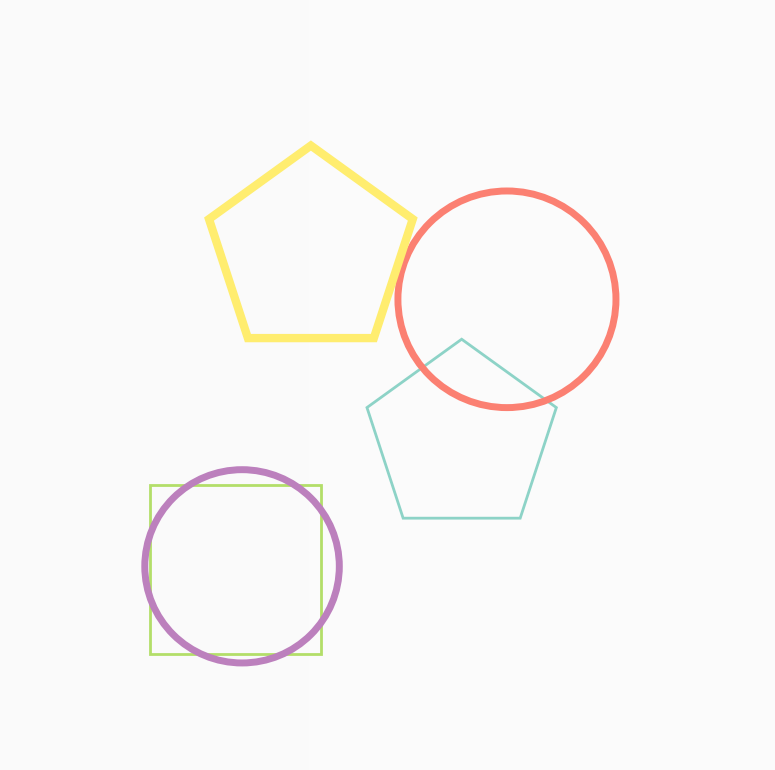[{"shape": "pentagon", "thickness": 1, "radius": 0.64, "center": [0.596, 0.431]}, {"shape": "circle", "thickness": 2.5, "radius": 0.7, "center": [0.654, 0.611]}, {"shape": "square", "thickness": 1, "radius": 0.55, "center": [0.304, 0.261]}, {"shape": "circle", "thickness": 2.5, "radius": 0.63, "center": [0.312, 0.265]}, {"shape": "pentagon", "thickness": 3, "radius": 0.69, "center": [0.401, 0.673]}]